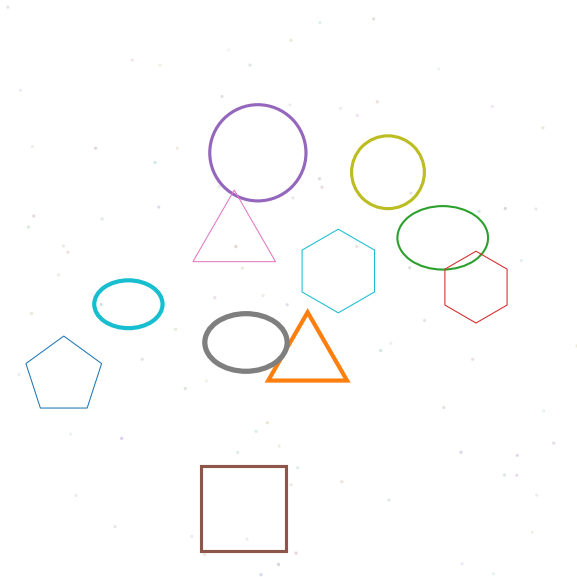[{"shape": "pentagon", "thickness": 0.5, "radius": 0.34, "center": [0.11, 0.348]}, {"shape": "triangle", "thickness": 2, "radius": 0.39, "center": [0.533, 0.38]}, {"shape": "oval", "thickness": 1, "radius": 0.39, "center": [0.767, 0.587]}, {"shape": "hexagon", "thickness": 0.5, "radius": 0.31, "center": [0.824, 0.502]}, {"shape": "circle", "thickness": 1.5, "radius": 0.42, "center": [0.447, 0.735]}, {"shape": "square", "thickness": 1.5, "radius": 0.37, "center": [0.422, 0.119]}, {"shape": "triangle", "thickness": 0.5, "radius": 0.41, "center": [0.406, 0.587]}, {"shape": "oval", "thickness": 2.5, "radius": 0.36, "center": [0.426, 0.406]}, {"shape": "circle", "thickness": 1.5, "radius": 0.32, "center": [0.672, 0.701]}, {"shape": "hexagon", "thickness": 0.5, "radius": 0.36, "center": [0.586, 0.53]}, {"shape": "oval", "thickness": 2, "radius": 0.3, "center": [0.222, 0.472]}]